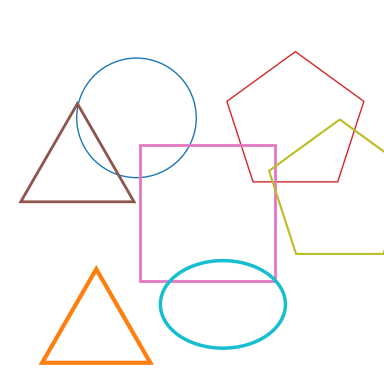[{"shape": "circle", "thickness": 1, "radius": 0.78, "center": [0.355, 0.694]}, {"shape": "triangle", "thickness": 3, "radius": 0.81, "center": [0.25, 0.139]}, {"shape": "pentagon", "thickness": 1, "radius": 0.94, "center": [0.767, 0.679]}, {"shape": "triangle", "thickness": 2, "radius": 0.85, "center": [0.201, 0.561]}, {"shape": "square", "thickness": 2, "radius": 0.88, "center": [0.539, 0.447]}, {"shape": "pentagon", "thickness": 1.5, "radius": 0.97, "center": [0.883, 0.497]}, {"shape": "oval", "thickness": 2.5, "radius": 0.81, "center": [0.579, 0.209]}]